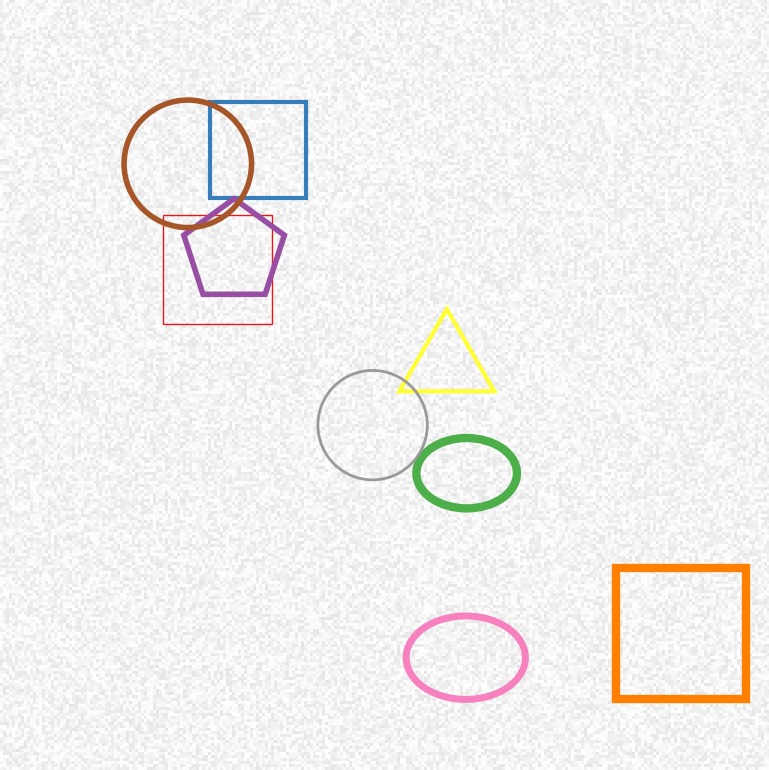[{"shape": "square", "thickness": 0.5, "radius": 0.35, "center": [0.283, 0.65]}, {"shape": "square", "thickness": 1.5, "radius": 0.31, "center": [0.336, 0.805]}, {"shape": "oval", "thickness": 3, "radius": 0.33, "center": [0.606, 0.385]}, {"shape": "pentagon", "thickness": 2, "radius": 0.34, "center": [0.304, 0.673]}, {"shape": "square", "thickness": 3, "radius": 0.42, "center": [0.884, 0.177]}, {"shape": "triangle", "thickness": 1.5, "radius": 0.36, "center": [0.58, 0.527]}, {"shape": "circle", "thickness": 2, "radius": 0.41, "center": [0.244, 0.787]}, {"shape": "oval", "thickness": 2.5, "radius": 0.39, "center": [0.605, 0.146]}, {"shape": "circle", "thickness": 1, "radius": 0.36, "center": [0.484, 0.448]}]